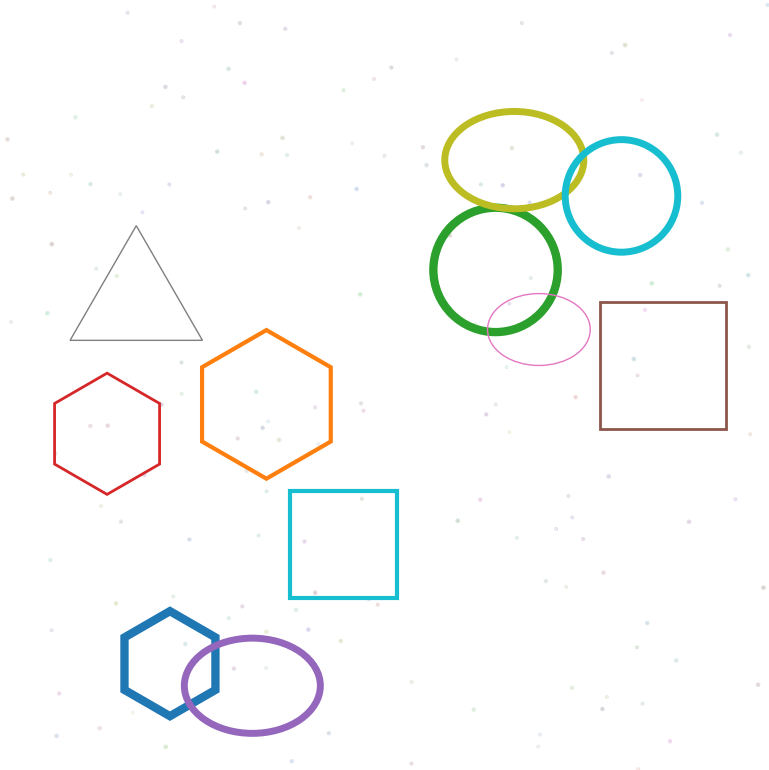[{"shape": "hexagon", "thickness": 3, "radius": 0.34, "center": [0.221, 0.138]}, {"shape": "hexagon", "thickness": 1.5, "radius": 0.48, "center": [0.346, 0.475]}, {"shape": "circle", "thickness": 3, "radius": 0.4, "center": [0.644, 0.649]}, {"shape": "hexagon", "thickness": 1, "radius": 0.39, "center": [0.139, 0.437]}, {"shape": "oval", "thickness": 2.5, "radius": 0.44, "center": [0.328, 0.109]}, {"shape": "square", "thickness": 1, "radius": 0.41, "center": [0.861, 0.525]}, {"shape": "oval", "thickness": 0.5, "radius": 0.33, "center": [0.7, 0.572]}, {"shape": "triangle", "thickness": 0.5, "radius": 0.5, "center": [0.177, 0.608]}, {"shape": "oval", "thickness": 2.5, "radius": 0.45, "center": [0.668, 0.792]}, {"shape": "circle", "thickness": 2.5, "radius": 0.37, "center": [0.807, 0.746]}, {"shape": "square", "thickness": 1.5, "radius": 0.35, "center": [0.446, 0.292]}]